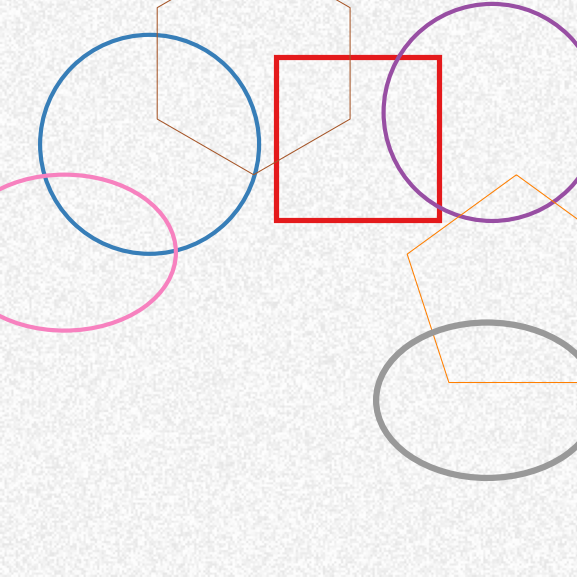[{"shape": "square", "thickness": 2.5, "radius": 0.71, "center": [0.619, 0.759]}, {"shape": "circle", "thickness": 2, "radius": 0.95, "center": [0.259, 0.749]}, {"shape": "circle", "thickness": 2, "radius": 0.94, "center": [0.852, 0.804]}, {"shape": "pentagon", "thickness": 0.5, "radius": 0.99, "center": [0.894, 0.498]}, {"shape": "hexagon", "thickness": 0.5, "radius": 0.96, "center": [0.439, 0.889]}, {"shape": "oval", "thickness": 2, "radius": 0.96, "center": [0.112, 0.562]}, {"shape": "oval", "thickness": 3, "radius": 0.96, "center": [0.843, 0.306]}]